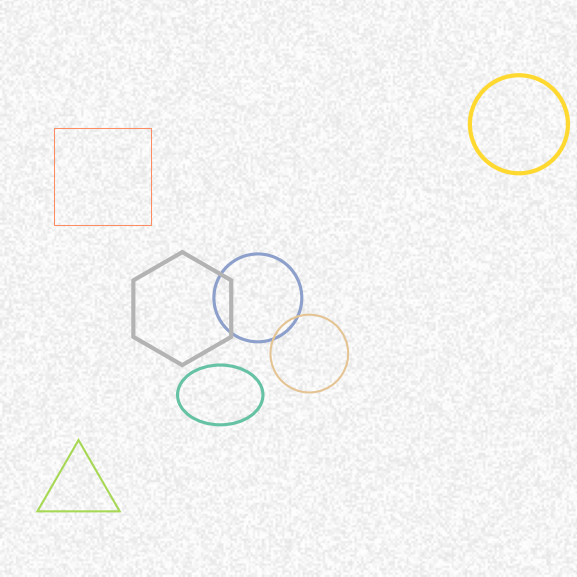[{"shape": "oval", "thickness": 1.5, "radius": 0.37, "center": [0.381, 0.315]}, {"shape": "square", "thickness": 0.5, "radius": 0.42, "center": [0.178, 0.694]}, {"shape": "circle", "thickness": 1.5, "radius": 0.38, "center": [0.446, 0.483]}, {"shape": "triangle", "thickness": 1, "radius": 0.41, "center": [0.136, 0.155]}, {"shape": "circle", "thickness": 2, "radius": 0.42, "center": [0.899, 0.784]}, {"shape": "circle", "thickness": 1, "radius": 0.34, "center": [0.536, 0.387]}, {"shape": "hexagon", "thickness": 2, "radius": 0.49, "center": [0.316, 0.465]}]